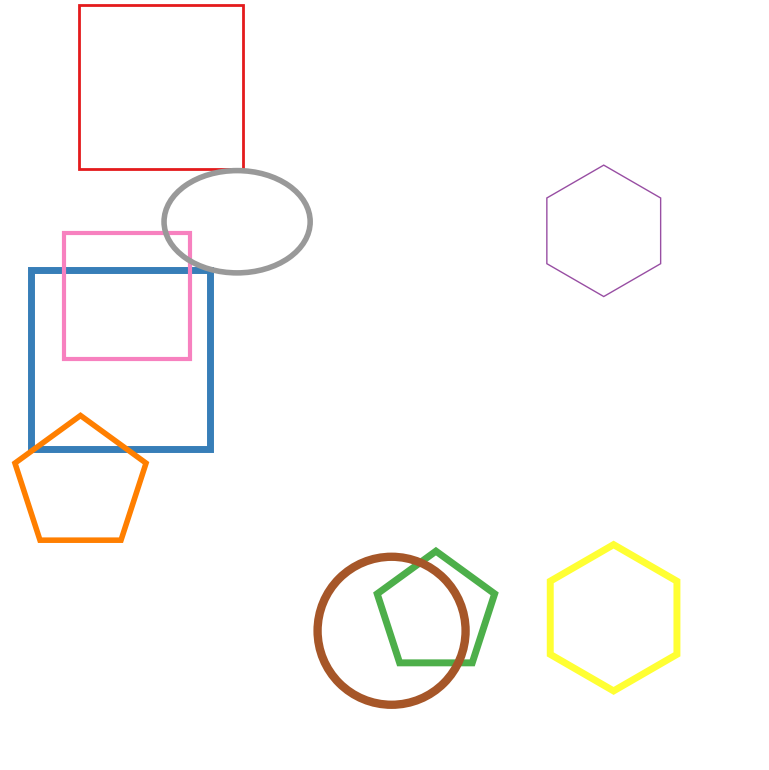[{"shape": "square", "thickness": 1, "radius": 0.53, "center": [0.21, 0.887]}, {"shape": "square", "thickness": 2.5, "radius": 0.58, "center": [0.156, 0.533]}, {"shape": "pentagon", "thickness": 2.5, "radius": 0.4, "center": [0.566, 0.204]}, {"shape": "hexagon", "thickness": 0.5, "radius": 0.43, "center": [0.784, 0.7]}, {"shape": "pentagon", "thickness": 2, "radius": 0.45, "center": [0.105, 0.371]}, {"shape": "hexagon", "thickness": 2.5, "radius": 0.47, "center": [0.797, 0.198]}, {"shape": "circle", "thickness": 3, "radius": 0.48, "center": [0.509, 0.181]}, {"shape": "square", "thickness": 1.5, "radius": 0.41, "center": [0.165, 0.615]}, {"shape": "oval", "thickness": 2, "radius": 0.47, "center": [0.308, 0.712]}]